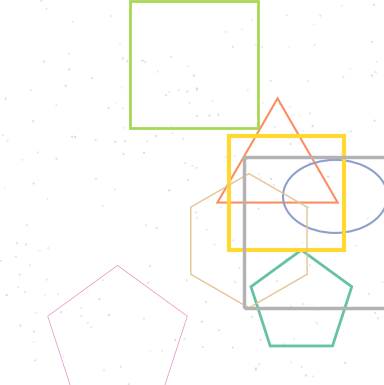[{"shape": "pentagon", "thickness": 2, "radius": 0.69, "center": [0.783, 0.213]}, {"shape": "triangle", "thickness": 1.5, "radius": 0.9, "center": [0.721, 0.564]}, {"shape": "oval", "thickness": 1.5, "radius": 0.68, "center": [0.871, 0.49]}, {"shape": "pentagon", "thickness": 0.5, "radius": 0.95, "center": [0.305, 0.12]}, {"shape": "square", "thickness": 2, "radius": 0.83, "center": [0.503, 0.832]}, {"shape": "square", "thickness": 3, "radius": 0.74, "center": [0.744, 0.499]}, {"shape": "hexagon", "thickness": 1, "radius": 0.87, "center": [0.647, 0.375]}, {"shape": "square", "thickness": 2.5, "radius": 0.98, "center": [0.829, 0.397]}]